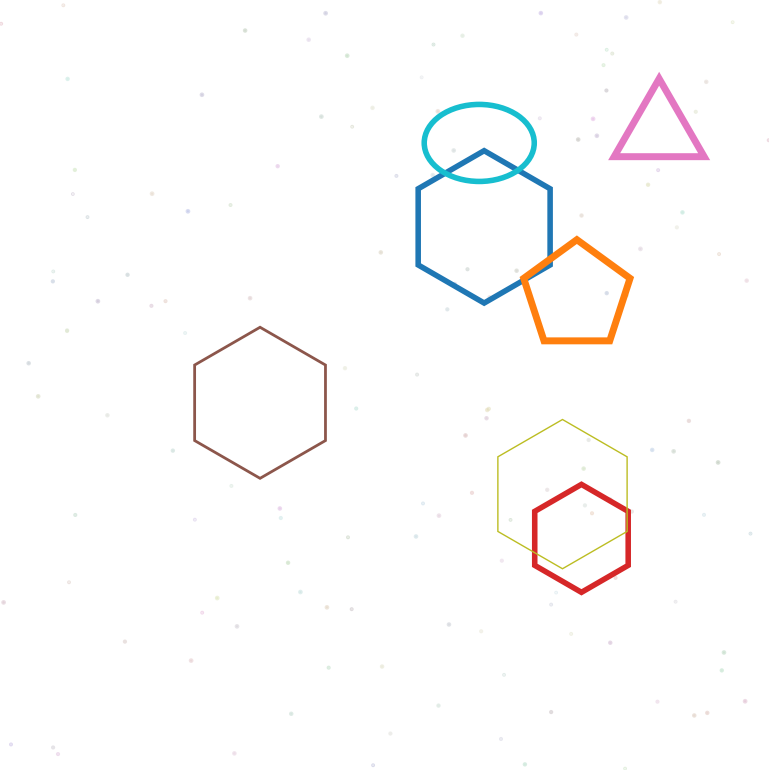[{"shape": "hexagon", "thickness": 2, "radius": 0.49, "center": [0.629, 0.705]}, {"shape": "pentagon", "thickness": 2.5, "radius": 0.36, "center": [0.749, 0.616]}, {"shape": "hexagon", "thickness": 2, "radius": 0.35, "center": [0.755, 0.301]}, {"shape": "hexagon", "thickness": 1, "radius": 0.49, "center": [0.338, 0.477]}, {"shape": "triangle", "thickness": 2.5, "radius": 0.34, "center": [0.856, 0.83]}, {"shape": "hexagon", "thickness": 0.5, "radius": 0.48, "center": [0.731, 0.358]}, {"shape": "oval", "thickness": 2, "radius": 0.36, "center": [0.622, 0.814]}]